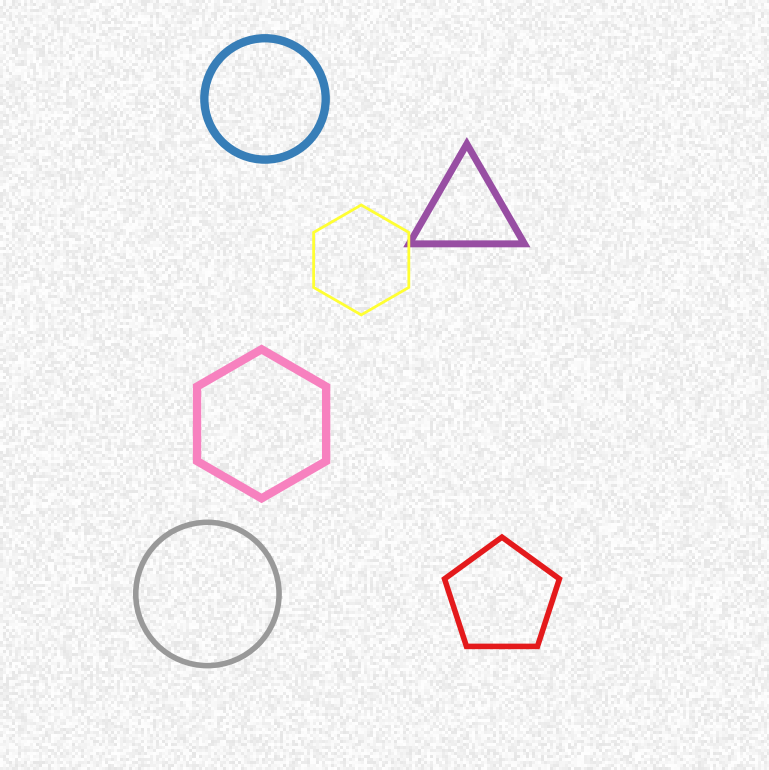[{"shape": "pentagon", "thickness": 2, "radius": 0.39, "center": [0.652, 0.224]}, {"shape": "circle", "thickness": 3, "radius": 0.39, "center": [0.344, 0.872]}, {"shape": "triangle", "thickness": 2.5, "radius": 0.43, "center": [0.606, 0.727]}, {"shape": "hexagon", "thickness": 1, "radius": 0.36, "center": [0.469, 0.662]}, {"shape": "hexagon", "thickness": 3, "radius": 0.48, "center": [0.34, 0.45]}, {"shape": "circle", "thickness": 2, "radius": 0.47, "center": [0.269, 0.229]}]